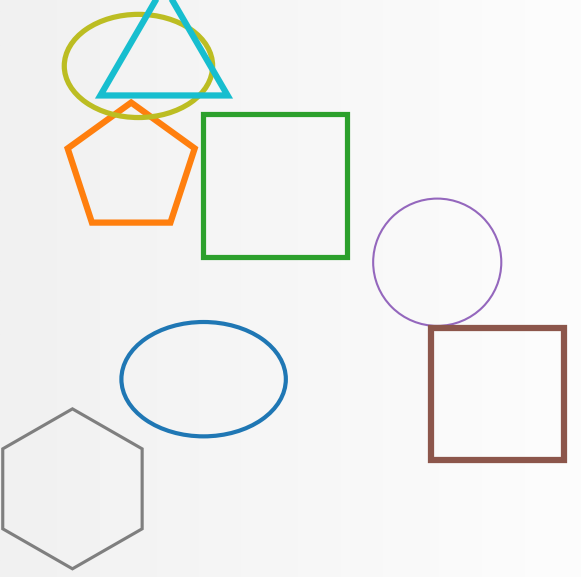[{"shape": "oval", "thickness": 2, "radius": 0.71, "center": [0.35, 0.343]}, {"shape": "pentagon", "thickness": 3, "radius": 0.57, "center": [0.226, 0.707]}, {"shape": "square", "thickness": 2.5, "radius": 0.62, "center": [0.473, 0.678]}, {"shape": "circle", "thickness": 1, "radius": 0.55, "center": [0.752, 0.545]}, {"shape": "square", "thickness": 3, "radius": 0.57, "center": [0.856, 0.317]}, {"shape": "hexagon", "thickness": 1.5, "radius": 0.69, "center": [0.125, 0.153]}, {"shape": "oval", "thickness": 2.5, "radius": 0.64, "center": [0.238, 0.885]}, {"shape": "triangle", "thickness": 3, "radius": 0.63, "center": [0.282, 0.897]}]